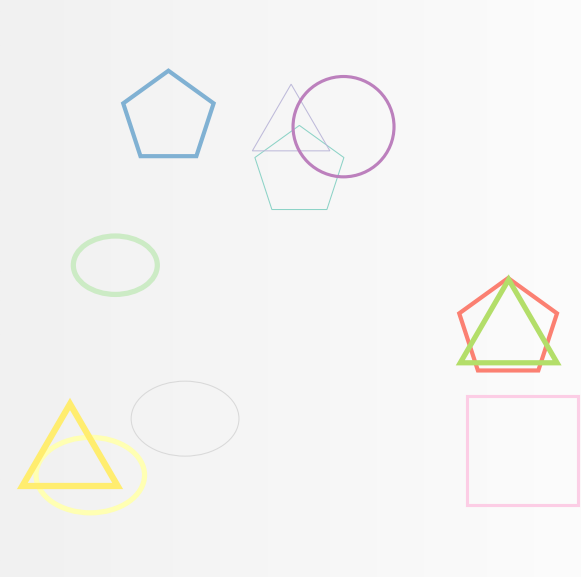[{"shape": "pentagon", "thickness": 0.5, "radius": 0.4, "center": [0.515, 0.701]}, {"shape": "oval", "thickness": 2.5, "radius": 0.47, "center": [0.155, 0.176]}, {"shape": "triangle", "thickness": 0.5, "radius": 0.38, "center": [0.501, 0.776]}, {"shape": "pentagon", "thickness": 2, "radius": 0.44, "center": [0.874, 0.429]}, {"shape": "pentagon", "thickness": 2, "radius": 0.41, "center": [0.29, 0.795]}, {"shape": "triangle", "thickness": 2.5, "radius": 0.48, "center": [0.875, 0.419]}, {"shape": "square", "thickness": 1.5, "radius": 0.47, "center": [0.899, 0.219]}, {"shape": "oval", "thickness": 0.5, "radius": 0.46, "center": [0.318, 0.274]}, {"shape": "circle", "thickness": 1.5, "radius": 0.43, "center": [0.591, 0.78]}, {"shape": "oval", "thickness": 2.5, "radius": 0.36, "center": [0.198, 0.54]}, {"shape": "triangle", "thickness": 3, "radius": 0.47, "center": [0.12, 0.205]}]